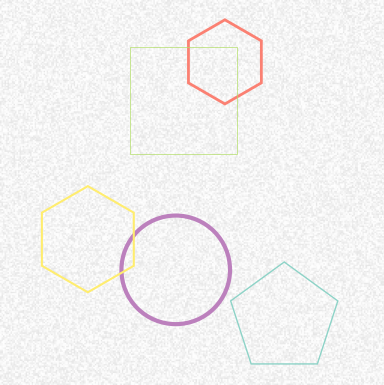[{"shape": "pentagon", "thickness": 1, "radius": 0.73, "center": [0.738, 0.173]}, {"shape": "hexagon", "thickness": 2, "radius": 0.55, "center": [0.584, 0.839]}, {"shape": "square", "thickness": 0.5, "radius": 0.69, "center": [0.478, 0.739]}, {"shape": "circle", "thickness": 3, "radius": 0.71, "center": [0.456, 0.299]}, {"shape": "hexagon", "thickness": 1.5, "radius": 0.69, "center": [0.228, 0.379]}]